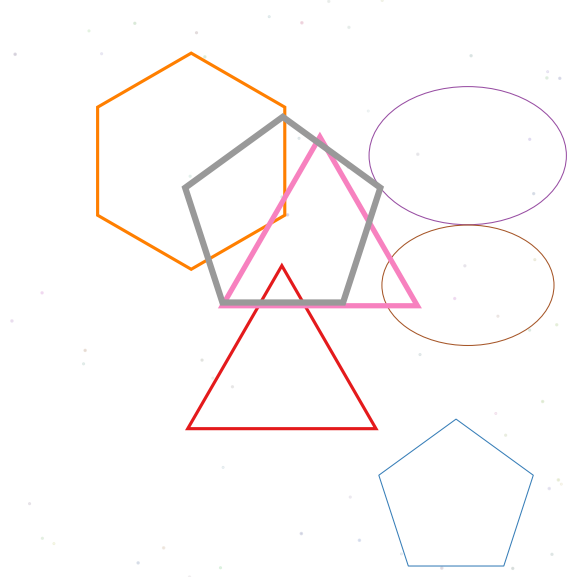[{"shape": "triangle", "thickness": 1.5, "radius": 0.94, "center": [0.488, 0.351]}, {"shape": "pentagon", "thickness": 0.5, "radius": 0.7, "center": [0.79, 0.133]}, {"shape": "oval", "thickness": 0.5, "radius": 0.85, "center": [0.81, 0.73]}, {"shape": "hexagon", "thickness": 1.5, "radius": 0.94, "center": [0.331, 0.72]}, {"shape": "oval", "thickness": 0.5, "radius": 0.75, "center": [0.81, 0.505]}, {"shape": "triangle", "thickness": 2.5, "radius": 0.97, "center": [0.554, 0.567]}, {"shape": "pentagon", "thickness": 3, "radius": 0.89, "center": [0.49, 0.619]}]